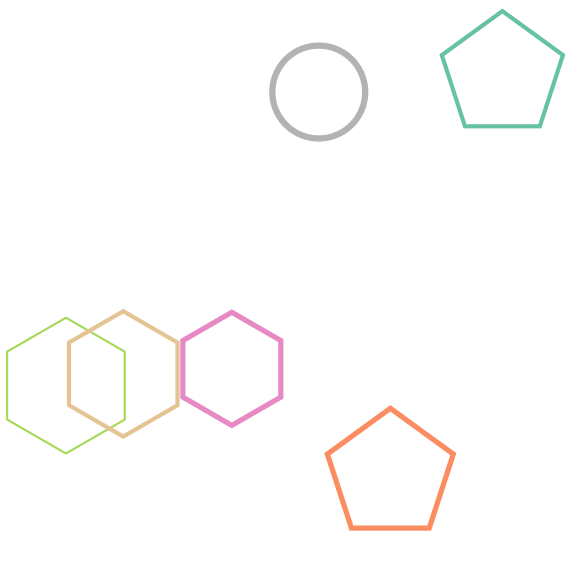[{"shape": "pentagon", "thickness": 2, "radius": 0.55, "center": [0.87, 0.87]}, {"shape": "pentagon", "thickness": 2.5, "radius": 0.57, "center": [0.676, 0.177]}, {"shape": "hexagon", "thickness": 2.5, "radius": 0.49, "center": [0.401, 0.36]}, {"shape": "hexagon", "thickness": 1, "radius": 0.59, "center": [0.114, 0.331]}, {"shape": "hexagon", "thickness": 2, "radius": 0.54, "center": [0.213, 0.352]}, {"shape": "circle", "thickness": 3, "radius": 0.4, "center": [0.552, 0.84]}]